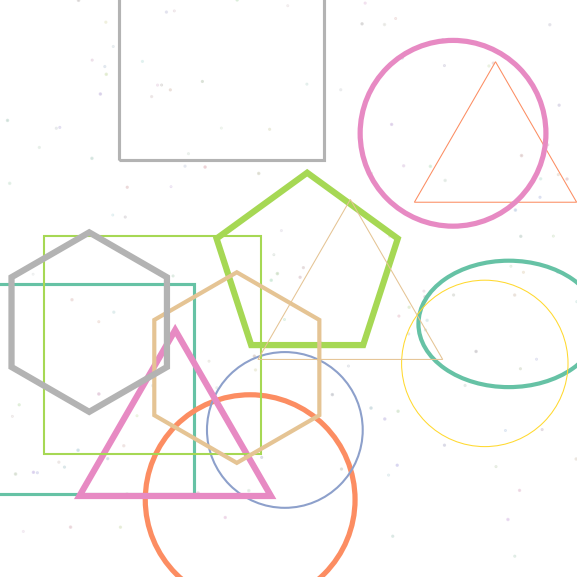[{"shape": "oval", "thickness": 2, "radius": 0.78, "center": [0.881, 0.438]}, {"shape": "square", "thickness": 1.5, "radius": 0.91, "center": [0.154, 0.325]}, {"shape": "circle", "thickness": 2.5, "radius": 0.91, "center": [0.433, 0.134]}, {"shape": "triangle", "thickness": 0.5, "radius": 0.81, "center": [0.858, 0.73]}, {"shape": "circle", "thickness": 1, "radius": 0.67, "center": [0.493, 0.255]}, {"shape": "triangle", "thickness": 3, "radius": 0.96, "center": [0.303, 0.236]}, {"shape": "circle", "thickness": 2.5, "radius": 0.8, "center": [0.784, 0.768]}, {"shape": "square", "thickness": 1, "radius": 0.94, "center": [0.264, 0.402]}, {"shape": "pentagon", "thickness": 3, "radius": 0.82, "center": [0.532, 0.535]}, {"shape": "circle", "thickness": 0.5, "radius": 0.72, "center": [0.839, 0.37]}, {"shape": "triangle", "thickness": 0.5, "radius": 0.92, "center": [0.607, 0.469]}, {"shape": "hexagon", "thickness": 2, "radius": 0.83, "center": [0.41, 0.363]}, {"shape": "hexagon", "thickness": 3, "radius": 0.78, "center": [0.155, 0.441]}, {"shape": "square", "thickness": 1.5, "radius": 0.88, "center": [0.383, 0.899]}]